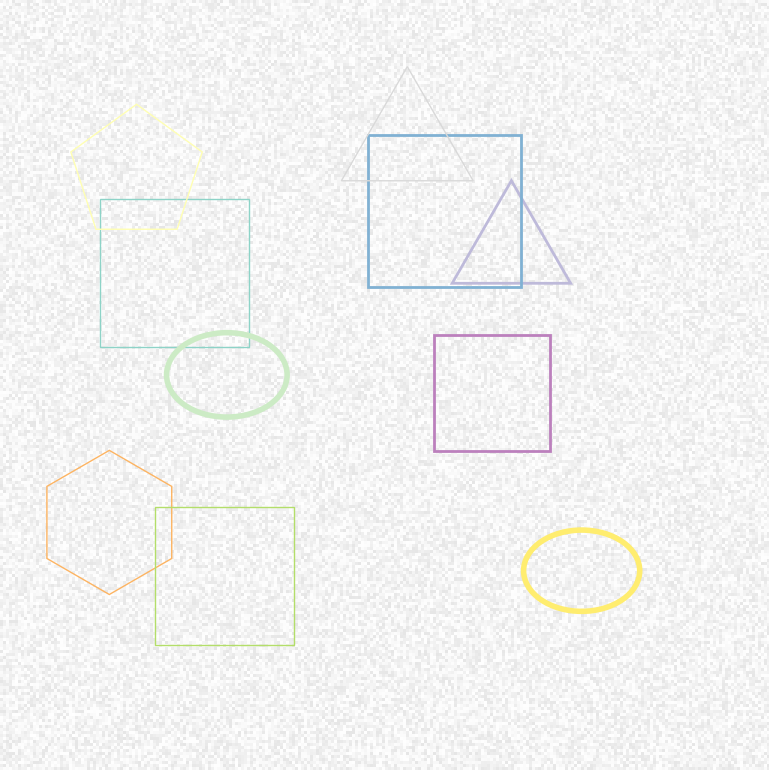[{"shape": "square", "thickness": 0.5, "radius": 0.48, "center": [0.227, 0.646]}, {"shape": "pentagon", "thickness": 0.5, "radius": 0.45, "center": [0.177, 0.775]}, {"shape": "triangle", "thickness": 1, "radius": 0.44, "center": [0.664, 0.677]}, {"shape": "square", "thickness": 1, "radius": 0.5, "center": [0.577, 0.726]}, {"shape": "hexagon", "thickness": 0.5, "radius": 0.47, "center": [0.142, 0.322]}, {"shape": "square", "thickness": 0.5, "radius": 0.45, "center": [0.291, 0.252]}, {"shape": "triangle", "thickness": 0.5, "radius": 0.49, "center": [0.529, 0.815]}, {"shape": "square", "thickness": 1, "radius": 0.38, "center": [0.639, 0.49]}, {"shape": "oval", "thickness": 2, "radius": 0.39, "center": [0.295, 0.513]}, {"shape": "oval", "thickness": 2, "radius": 0.38, "center": [0.755, 0.259]}]